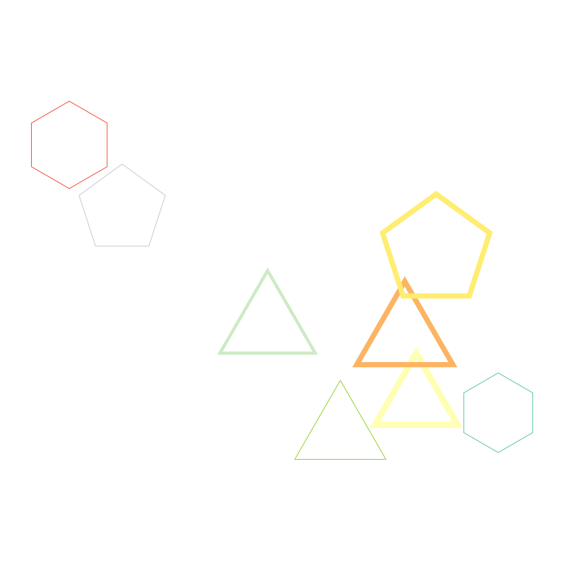[{"shape": "hexagon", "thickness": 0.5, "radius": 0.34, "center": [0.863, 0.284]}, {"shape": "triangle", "thickness": 3, "radius": 0.41, "center": [0.721, 0.305]}, {"shape": "hexagon", "thickness": 0.5, "radius": 0.38, "center": [0.12, 0.748]}, {"shape": "triangle", "thickness": 2.5, "radius": 0.48, "center": [0.701, 0.416]}, {"shape": "triangle", "thickness": 0.5, "radius": 0.46, "center": [0.589, 0.249]}, {"shape": "pentagon", "thickness": 0.5, "radius": 0.39, "center": [0.212, 0.637]}, {"shape": "triangle", "thickness": 1.5, "radius": 0.48, "center": [0.463, 0.435]}, {"shape": "pentagon", "thickness": 2.5, "radius": 0.49, "center": [0.755, 0.566]}]